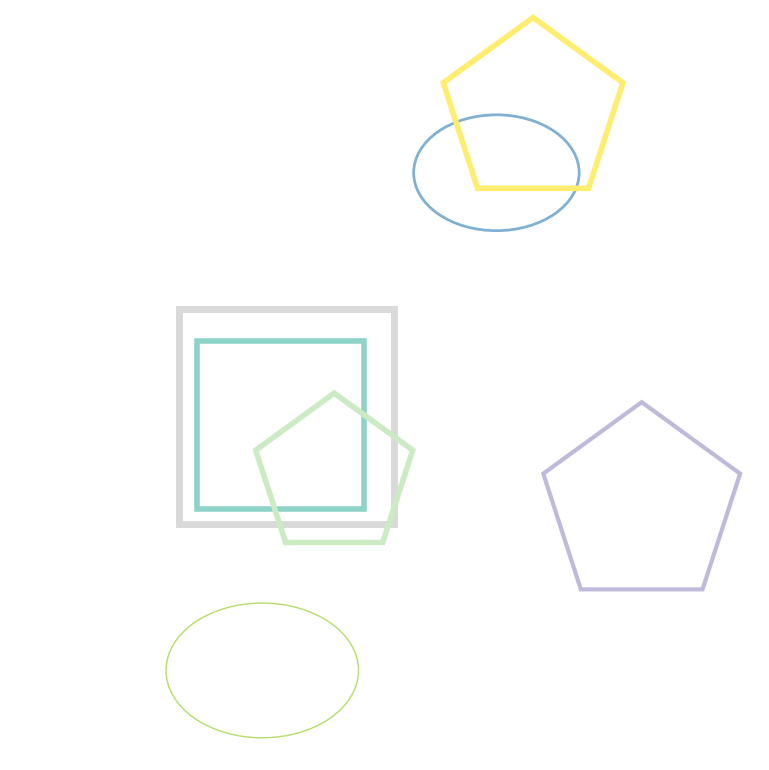[{"shape": "square", "thickness": 2, "radius": 0.54, "center": [0.364, 0.448]}, {"shape": "pentagon", "thickness": 1.5, "radius": 0.67, "center": [0.833, 0.343]}, {"shape": "oval", "thickness": 1, "radius": 0.54, "center": [0.645, 0.776]}, {"shape": "oval", "thickness": 0.5, "radius": 0.62, "center": [0.341, 0.129]}, {"shape": "square", "thickness": 2.5, "radius": 0.7, "center": [0.372, 0.459]}, {"shape": "pentagon", "thickness": 2, "radius": 0.54, "center": [0.434, 0.382]}, {"shape": "pentagon", "thickness": 2, "radius": 0.61, "center": [0.692, 0.855]}]